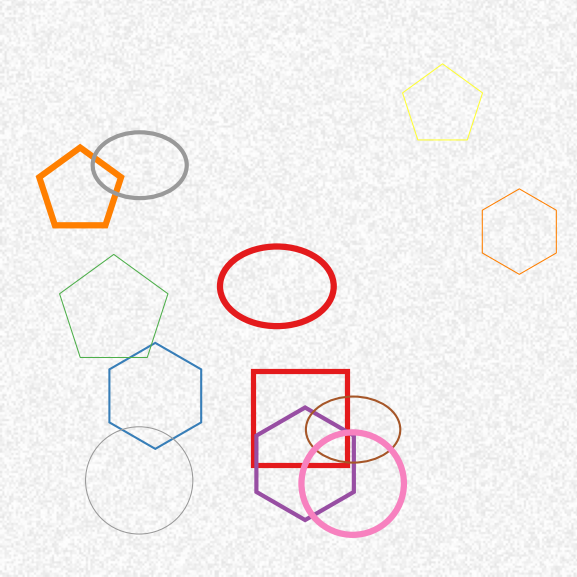[{"shape": "square", "thickness": 2.5, "radius": 0.41, "center": [0.52, 0.275]}, {"shape": "oval", "thickness": 3, "radius": 0.49, "center": [0.479, 0.503]}, {"shape": "hexagon", "thickness": 1, "radius": 0.46, "center": [0.269, 0.314]}, {"shape": "pentagon", "thickness": 0.5, "radius": 0.49, "center": [0.197, 0.46]}, {"shape": "hexagon", "thickness": 2, "radius": 0.49, "center": [0.528, 0.196]}, {"shape": "pentagon", "thickness": 3, "radius": 0.37, "center": [0.139, 0.669]}, {"shape": "hexagon", "thickness": 0.5, "radius": 0.37, "center": [0.899, 0.598]}, {"shape": "pentagon", "thickness": 0.5, "radius": 0.36, "center": [0.766, 0.816]}, {"shape": "oval", "thickness": 1, "radius": 0.41, "center": [0.611, 0.255]}, {"shape": "circle", "thickness": 3, "radius": 0.44, "center": [0.611, 0.162]}, {"shape": "circle", "thickness": 0.5, "radius": 0.46, "center": [0.241, 0.167]}, {"shape": "oval", "thickness": 2, "radius": 0.41, "center": [0.242, 0.713]}]